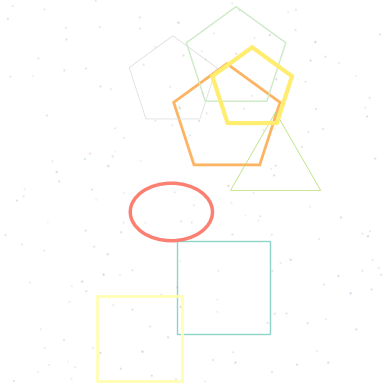[{"shape": "square", "thickness": 1, "radius": 0.61, "center": [0.58, 0.253]}, {"shape": "square", "thickness": 2, "radius": 0.56, "center": [0.362, 0.121]}, {"shape": "oval", "thickness": 2.5, "radius": 0.53, "center": [0.445, 0.449]}, {"shape": "pentagon", "thickness": 2, "radius": 0.73, "center": [0.589, 0.689]}, {"shape": "triangle", "thickness": 0.5, "radius": 0.68, "center": [0.716, 0.573]}, {"shape": "pentagon", "thickness": 0.5, "radius": 0.6, "center": [0.449, 0.788]}, {"shape": "pentagon", "thickness": 1, "radius": 0.68, "center": [0.613, 0.847]}, {"shape": "pentagon", "thickness": 3, "radius": 0.54, "center": [0.655, 0.768]}]